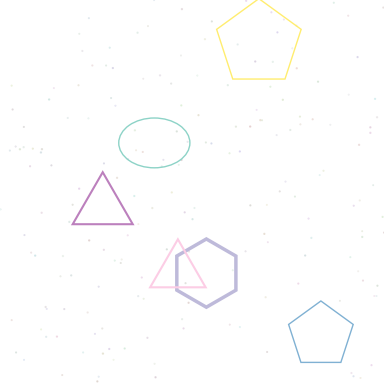[{"shape": "oval", "thickness": 1, "radius": 0.46, "center": [0.401, 0.629]}, {"shape": "hexagon", "thickness": 2.5, "radius": 0.44, "center": [0.536, 0.291]}, {"shape": "pentagon", "thickness": 1, "radius": 0.44, "center": [0.833, 0.13]}, {"shape": "triangle", "thickness": 1.5, "radius": 0.42, "center": [0.462, 0.295]}, {"shape": "triangle", "thickness": 1.5, "radius": 0.45, "center": [0.267, 0.463]}, {"shape": "pentagon", "thickness": 1, "radius": 0.58, "center": [0.672, 0.888]}]